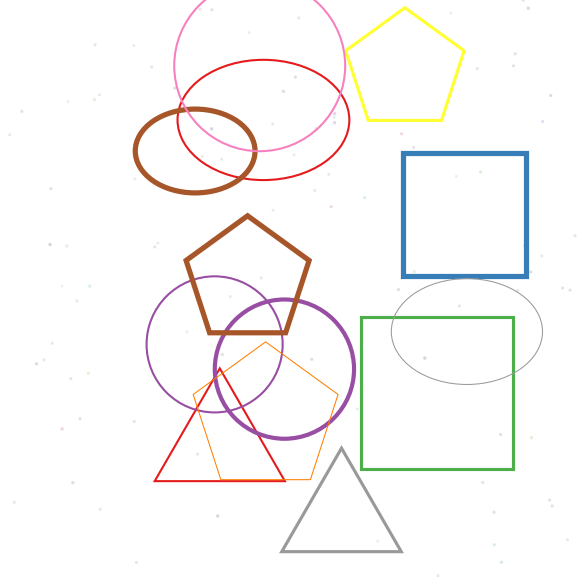[{"shape": "triangle", "thickness": 1, "radius": 0.65, "center": [0.381, 0.231]}, {"shape": "oval", "thickness": 1, "radius": 0.74, "center": [0.456, 0.791]}, {"shape": "square", "thickness": 2.5, "radius": 0.53, "center": [0.804, 0.628]}, {"shape": "square", "thickness": 1.5, "radius": 0.66, "center": [0.757, 0.318]}, {"shape": "circle", "thickness": 2, "radius": 0.6, "center": [0.493, 0.36]}, {"shape": "circle", "thickness": 1, "radius": 0.59, "center": [0.372, 0.403]}, {"shape": "pentagon", "thickness": 0.5, "radius": 0.66, "center": [0.46, 0.275]}, {"shape": "pentagon", "thickness": 1.5, "radius": 0.54, "center": [0.701, 0.878]}, {"shape": "oval", "thickness": 2.5, "radius": 0.52, "center": [0.338, 0.738]}, {"shape": "pentagon", "thickness": 2.5, "radius": 0.56, "center": [0.429, 0.513]}, {"shape": "circle", "thickness": 1, "radius": 0.74, "center": [0.45, 0.885]}, {"shape": "oval", "thickness": 0.5, "radius": 0.65, "center": [0.809, 0.425]}, {"shape": "triangle", "thickness": 1.5, "radius": 0.6, "center": [0.591, 0.104]}]